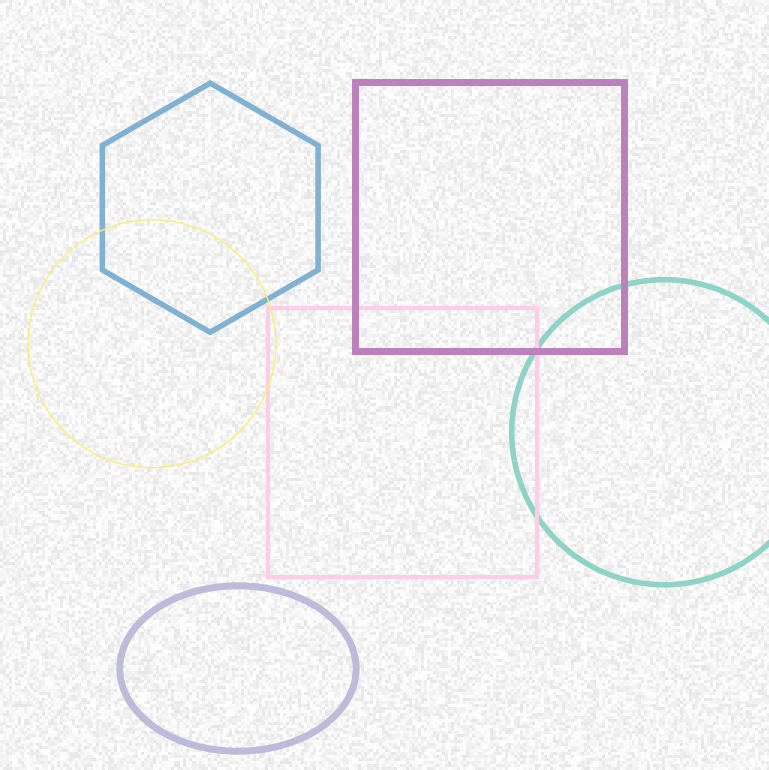[{"shape": "circle", "thickness": 2, "radius": 0.99, "center": [0.863, 0.439]}, {"shape": "oval", "thickness": 2.5, "radius": 0.77, "center": [0.309, 0.132]}, {"shape": "hexagon", "thickness": 2, "radius": 0.81, "center": [0.273, 0.73]}, {"shape": "square", "thickness": 1.5, "radius": 0.87, "center": [0.522, 0.425]}, {"shape": "square", "thickness": 2.5, "radius": 0.87, "center": [0.636, 0.719]}, {"shape": "circle", "thickness": 0.5, "radius": 0.8, "center": [0.197, 0.554]}]